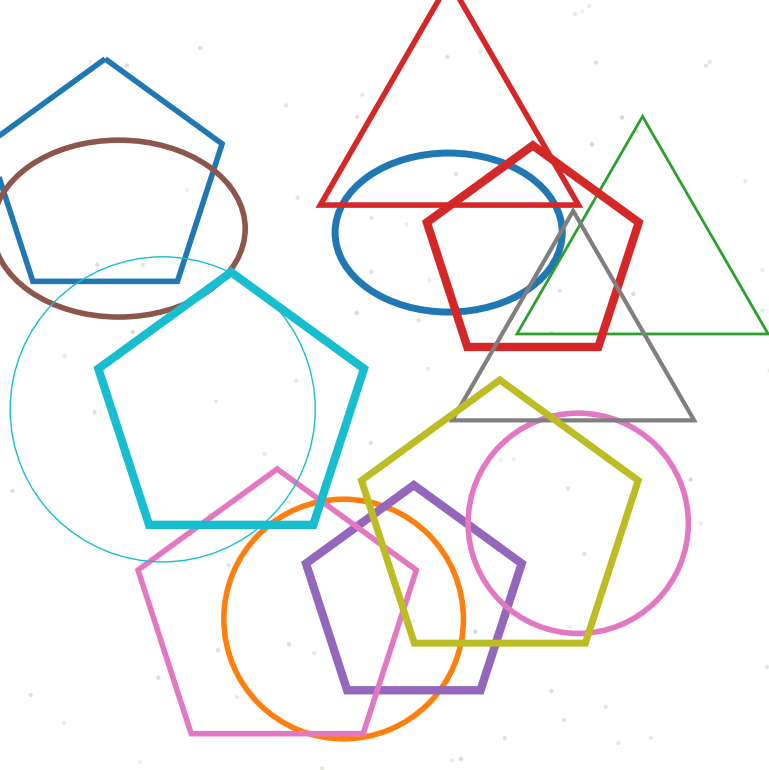[{"shape": "pentagon", "thickness": 2, "radius": 0.8, "center": [0.137, 0.764]}, {"shape": "oval", "thickness": 2.5, "radius": 0.74, "center": [0.583, 0.698]}, {"shape": "circle", "thickness": 2, "radius": 0.78, "center": [0.446, 0.196]}, {"shape": "triangle", "thickness": 1, "radius": 0.94, "center": [0.834, 0.66]}, {"shape": "pentagon", "thickness": 3, "radius": 0.72, "center": [0.692, 0.666]}, {"shape": "triangle", "thickness": 2, "radius": 0.97, "center": [0.584, 0.831]}, {"shape": "pentagon", "thickness": 3, "radius": 0.74, "center": [0.537, 0.223]}, {"shape": "oval", "thickness": 2, "radius": 0.82, "center": [0.154, 0.703]}, {"shape": "pentagon", "thickness": 2, "radius": 0.95, "center": [0.36, 0.201]}, {"shape": "circle", "thickness": 2, "radius": 0.72, "center": [0.751, 0.32]}, {"shape": "triangle", "thickness": 1.5, "radius": 0.91, "center": [0.744, 0.545]}, {"shape": "pentagon", "thickness": 2.5, "radius": 0.94, "center": [0.649, 0.318]}, {"shape": "pentagon", "thickness": 3, "radius": 0.91, "center": [0.3, 0.465]}, {"shape": "circle", "thickness": 0.5, "radius": 0.99, "center": [0.211, 0.468]}]